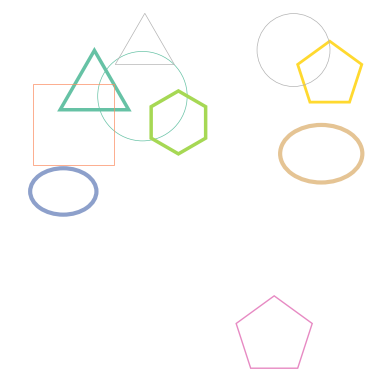[{"shape": "triangle", "thickness": 2.5, "radius": 0.51, "center": [0.245, 0.766]}, {"shape": "circle", "thickness": 0.5, "radius": 0.58, "center": [0.37, 0.75]}, {"shape": "square", "thickness": 0.5, "radius": 0.53, "center": [0.192, 0.677]}, {"shape": "oval", "thickness": 3, "radius": 0.43, "center": [0.164, 0.503]}, {"shape": "pentagon", "thickness": 1, "radius": 0.52, "center": [0.712, 0.128]}, {"shape": "hexagon", "thickness": 2.5, "radius": 0.41, "center": [0.463, 0.682]}, {"shape": "pentagon", "thickness": 2, "radius": 0.44, "center": [0.856, 0.806]}, {"shape": "oval", "thickness": 3, "radius": 0.53, "center": [0.834, 0.601]}, {"shape": "triangle", "thickness": 0.5, "radius": 0.44, "center": [0.376, 0.877]}, {"shape": "circle", "thickness": 0.5, "radius": 0.47, "center": [0.762, 0.87]}]